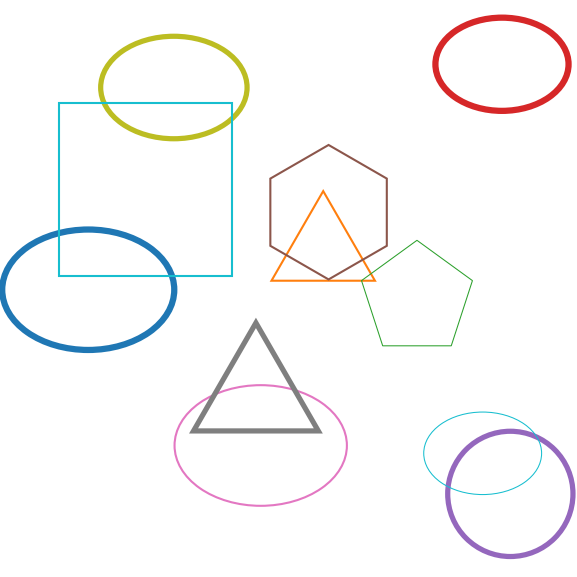[{"shape": "oval", "thickness": 3, "radius": 0.74, "center": [0.153, 0.497]}, {"shape": "triangle", "thickness": 1, "radius": 0.52, "center": [0.56, 0.565]}, {"shape": "pentagon", "thickness": 0.5, "radius": 0.5, "center": [0.722, 0.482]}, {"shape": "oval", "thickness": 3, "radius": 0.58, "center": [0.869, 0.888]}, {"shape": "circle", "thickness": 2.5, "radius": 0.54, "center": [0.884, 0.144]}, {"shape": "hexagon", "thickness": 1, "radius": 0.58, "center": [0.569, 0.632]}, {"shape": "oval", "thickness": 1, "radius": 0.75, "center": [0.451, 0.228]}, {"shape": "triangle", "thickness": 2.5, "radius": 0.62, "center": [0.443, 0.315]}, {"shape": "oval", "thickness": 2.5, "radius": 0.63, "center": [0.301, 0.848]}, {"shape": "oval", "thickness": 0.5, "radius": 0.51, "center": [0.836, 0.214]}, {"shape": "square", "thickness": 1, "radius": 0.75, "center": [0.251, 0.672]}]